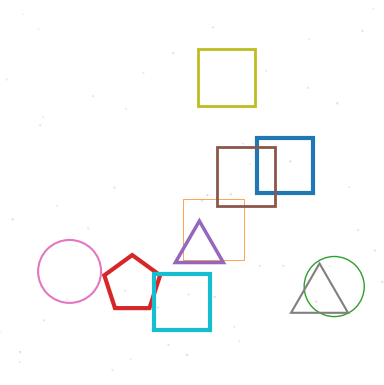[{"shape": "square", "thickness": 3, "radius": 0.36, "center": [0.74, 0.571]}, {"shape": "square", "thickness": 0.5, "radius": 0.39, "center": [0.554, 0.405]}, {"shape": "circle", "thickness": 1, "radius": 0.39, "center": [0.868, 0.256]}, {"shape": "pentagon", "thickness": 3, "radius": 0.38, "center": [0.343, 0.261]}, {"shape": "triangle", "thickness": 2.5, "radius": 0.36, "center": [0.518, 0.354]}, {"shape": "square", "thickness": 2, "radius": 0.38, "center": [0.639, 0.541]}, {"shape": "circle", "thickness": 1.5, "radius": 0.41, "center": [0.181, 0.295]}, {"shape": "triangle", "thickness": 1.5, "radius": 0.43, "center": [0.83, 0.23]}, {"shape": "square", "thickness": 2, "radius": 0.37, "center": [0.589, 0.8]}, {"shape": "square", "thickness": 3, "radius": 0.36, "center": [0.473, 0.214]}]